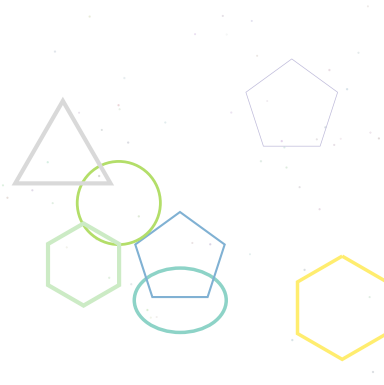[{"shape": "oval", "thickness": 2.5, "radius": 0.6, "center": [0.468, 0.22]}, {"shape": "pentagon", "thickness": 0.5, "radius": 0.63, "center": [0.758, 0.722]}, {"shape": "pentagon", "thickness": 1.5, "radius": 0.61, "center": [0.467, 0.327]}, {"shape": "circle", "thickness": 2, "radius": 0.54, "center": [0.309, 0.473]}, {"shape": "triangle", "thickness": 3, "radius": 0.71, "center": [0.163, 0.595]}, {"shape": "hexagon", "thickness": 3, "radius": 0.53, "center": [0.217, 0.313]}, {"shape": "hexagon", "thickness": 2.5, "radius": 0.67, "center": [0.889, 0.201]}]